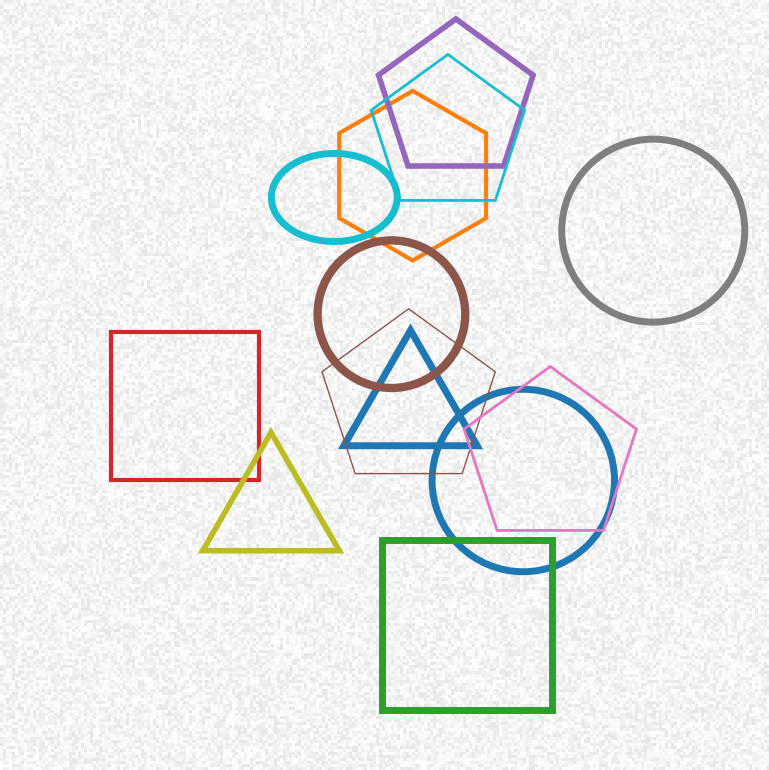[{"shape": "triangle", "thickness": 2.5, "radius": 0.5, "center": [0.533, 0.471]}, {"shape": "circle", "thickness": 2.5, "radius": 0.59, "center": [0.68, 0.376]}, {"shape": "hexagon", "thickness": 1.5, "radius": 0.55, "center": [0.536, 0.772]}, {"shape": "square", "thickness": 2.5, "radius": 0.55, "center": [0.606, 0.188]}, {"shape": "square", "thickness": 1.5, "radius": 0.48, "center": [0.24, 0.473]}, {"shape": "pentagon", "thickness": 2, "radius": 0.53, "center": [0.592, 0.87]}, {"shape": "circle", "thickness": 3, "radius": 0.48, "center": [0.508, 0.592]}, {"shape": "pentagon", "thickness": 0.5, "radius": 0.59, "center": [0.531, 0.481]}, {"shape": "pentagon", "thickness": 1, "radius": 0.59, "center": [0.715, 0.406]}, {"shape": "circle", "thickness": 2.5, "radius": 0.59, "center": [0.848, 0.7]}, {"shape": "triangle", "thickness": 2, "radius": 0.51, "center": [0.352, 0.336]}, {"shape": "oval", "thickness": 2.5, "radius": 0.41, "center": [0.434, 0.744]}, {"shape": "pentagon", "thickness": 1, "radius": 0.52, "center": [0.582, 0.824]}]